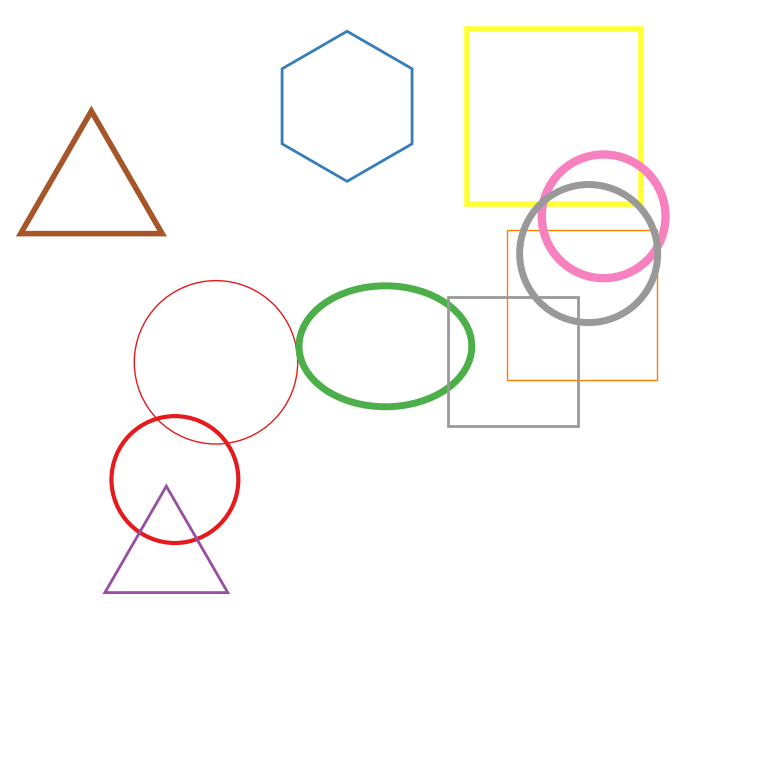[{"shape": "circle", "thickness": 1.5, "radius": 0.41, "center": [0.227, 0.377]}, {"shape": "circle", "thickness": 0.5, "radius": 0.53, "center": [0.28, 0.529]}, {"shape": "hexagon", "thickness": 1, "radius": 0.49, "center": [0.451, 0.862]}, {"shape": "oval", "thickness": 2.5, "radius": 0.56, "center": [0.501, 0.55]}, {"shape": "triangle", "thickness": 1, "radius": 0.46, "center": [0.216, 0.276]}, {"shape": "square", "thickness": 0.5, "radius": 0.49, "center": [0.756, 0.604]}, {"shape": "square", "thickness": 2, "radius": 0.57, "center": [0.719, 0.849]}, {"shape": "triangle", "thickness": 2, "radius": 0.53, "center": [0.119, 0.75]}, {"shape": "circle", "thickness": 3, "radius": 0.4, "center": [0.784, 0.719]}, {"shape": "circle", "thickness": 2.5, "radius": 0.45, "center": [0.764, 0.671]}, {"shape": "square", "thickness": 1, "radius": 0.42, "center": [0.666, 0.53]}]